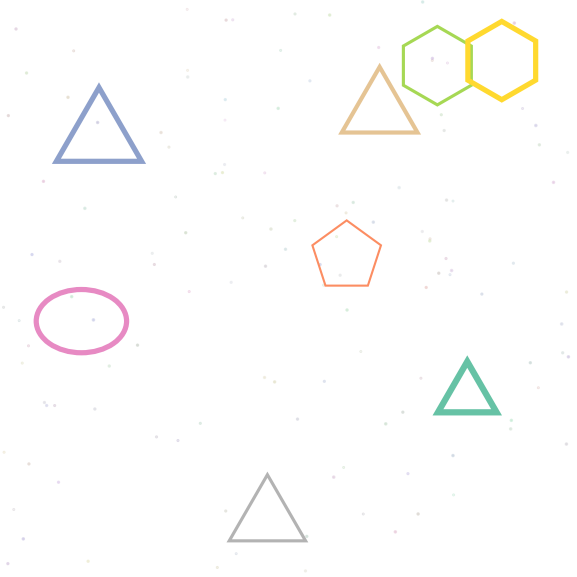[{"shape": "triangle", "thickness": 3, "radius": 0.29, "center": [0.809, 0.314]}, {"shape": "pentagon", "thickness": 1, "radius": 0.31, "center": [0.6, 0.555]}, {"shape": "triangle", "thickness": 2.5, "radius": 0.43, "center": [0.171, 0.762]}, {"shape": "oval", "thickness": 2.5, "radius": 0.39, "center": [0.141, 0.443]}, {"shape": "hexagon", "thickness": 1.5, "radius": 0.34, "center": [0.757, 0.885]}, {"shape": "hexagon", "thickness": 2.5, "radius": 0.34, "center": [0.869, 0.894]}, {"shape": "triangle", "thickness": 2, "radius": 0.38, "center": [0.657, 0.807]}, {"shape": "triangle", "thickness": 1.5, "radius": 0.38, "center": [0.463, 0.101]}]